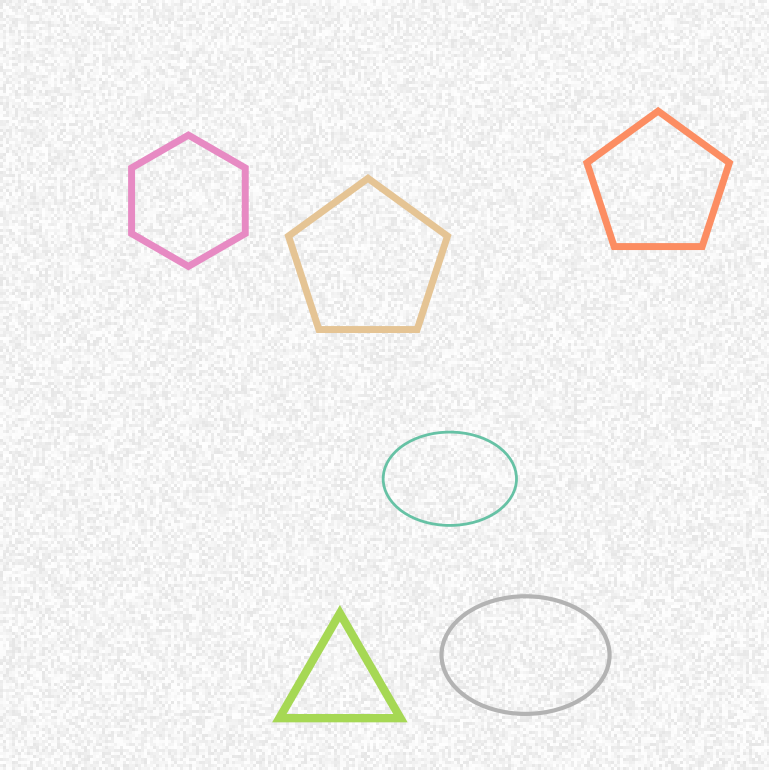[{"shape": "oval", "thickness": 1, "radius": 0.43, "center": [0.584, 0.378]}, {"shape": "pentagon", "thickness": 2.5, "radius": 0.49, "center": [0.855, 0.758]}, {"shape": "hexagon", "thickness": 2.5, "radius": 0.43, "center": [0.245, 0.739]}, {"shape": "triangle", "thickness": 3, "radius": 0.45, "center": [0.441, 0.113]}, {"shape": "pentagon", "thickness": 2.5, "radius": 0.54, "center": [0.478, 0.66]}, {"shape": "oval", "thickness": 1.5, "radius": 0.55, "center": [0.683, 0.149]}]